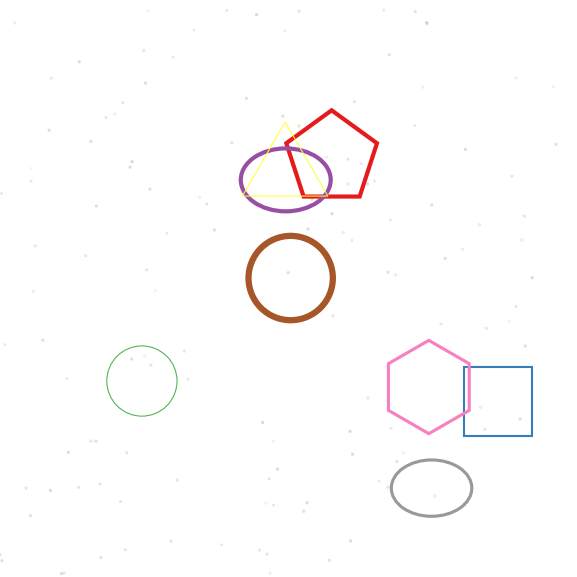[{"shape": "pentagon", "thickness": 2, "radius": 0.41, "center": [0.574, 0.726]}, {"shape": "square", "thickness": 1, "radius": 0.3, "center": [0.862, 0.304]}, {"shape": "circle", "thickness": 0.5, "radius": 0.3, "center": [0.246, 0.339]}, {"shape": "oval", "thickness": 2, "radius": 0.39, "center": [0.495, 0.688]}, {"shape": "triangle", "thickness": 0.5, "radius": 0.43, "center": [0.494, 0.702]}, {"shape": "circle", "thickness": 3, "radius": 0.37, "center": [0.503, 0.518]}, {"shape": "hexagon", "thickness": 1.5, "radius": 0.4, "center": [0.743, 0.329]}, {"shape": "oval", "thickness": 1.5, "radius": 0.35, "center": [0.747, 0.154]}]